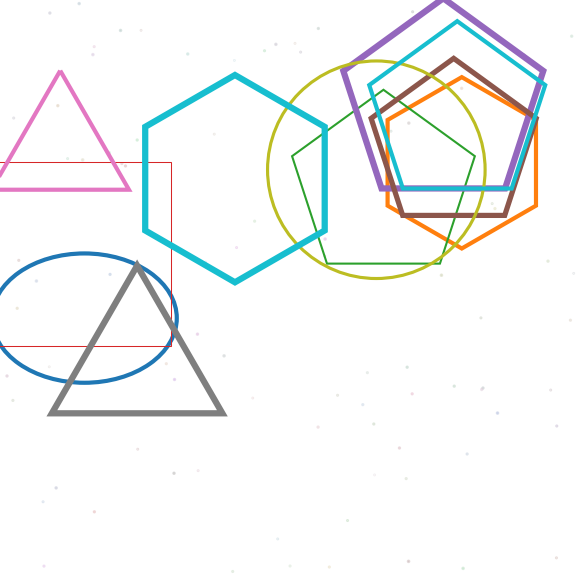[{"shape": "oval", "thickness": 2, "radius": 0.8, "center": [0.146, 0.448]}, {"shape": "hexagon", "thickness": 2, "radius": 0.74, "center": [0.8, 0.717]}, {"shape": "pentagon", "thickness": 1, "radius": 0.83, "center": [0.664, 0.677]}, {"shape": "square", "thickness": 0.5, "radius": 0.8, "center": [0.136, 0.559]}, {"shape": "pentagon", "thickness": 3, "radius": 0.91, "center": [0.768, 0.82]}, {"shape": "pentagon", "thickness": 2.5, "radius": 0.75, "center": [0.786, 0.748]}, {"shape": "triangle", "thickness": 2, "radius": 0.69, "center": [0.104, 0.739]}, {"shape": "triangle", "thickness": 3, "radius": 0.85, "center": [0.237, 0.369]}, {"shape": "circle", "thickness": 1.5, "radius": 0.94, "center": [0.652, 0.705]}, {"shape": "hexagon", "thickness": 3, "radius": 0.9, "center": [0.407, 0.69]}, {"shape": "pentagon", "thickness": 2, "radius": 0.8, "center": [0.792, 0.802]}]